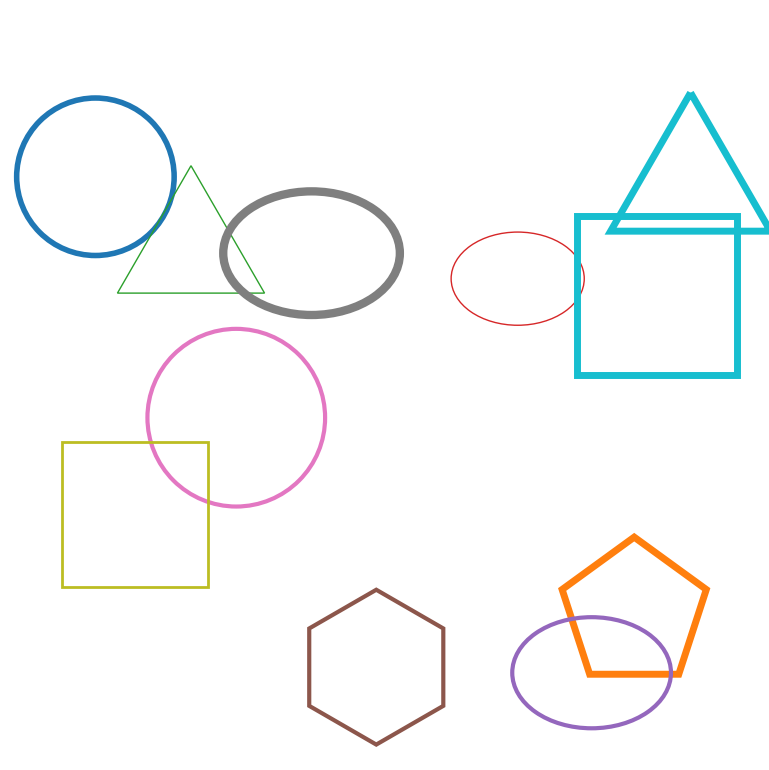[{"shape": "circle", "thickness": 2, "radius": 0.51, "center": [0.124, 0.77]}, {"shape": "pentagon", "thickness": 2.5, "radius": 0.49, "center": [0.824, 0.204]}, {"shape": "triangle", "thickness": 0.5, "radius": 0.55, "center": [0.248, 0.674]}, {"shape": "oval", "thickness": 0.5, "radius": 0.43, "center": [0.672, 0.638]}, {"shape": "oval", "thickness": 1.5, "radius": 0.52, "center": [0.768, 0.126]}, {"shape": "hexagon", "thickness": 1.5, "radius": 0.5, "center": [0.489, 0.134]}, {"shape": "circle", "thickness": 1.5, "radius": 0.58, "center": [0.307, 0.458]}, {"shape": "oval", "thickness": 3, "radius": 0.57, "center": [0.405, 0.671]}, {"shape": "square", "thickness": 1, "radius": 0.47, "center": [0.175, 0.332]}, {"shape": "triangle", "thickness": 2.5, "radius": 0.6, "center": [0.897, 0.76]}, {"shape": "square", "thickness": 2.5, "radius": 0.52, "center": [0.853, 0.616]}]